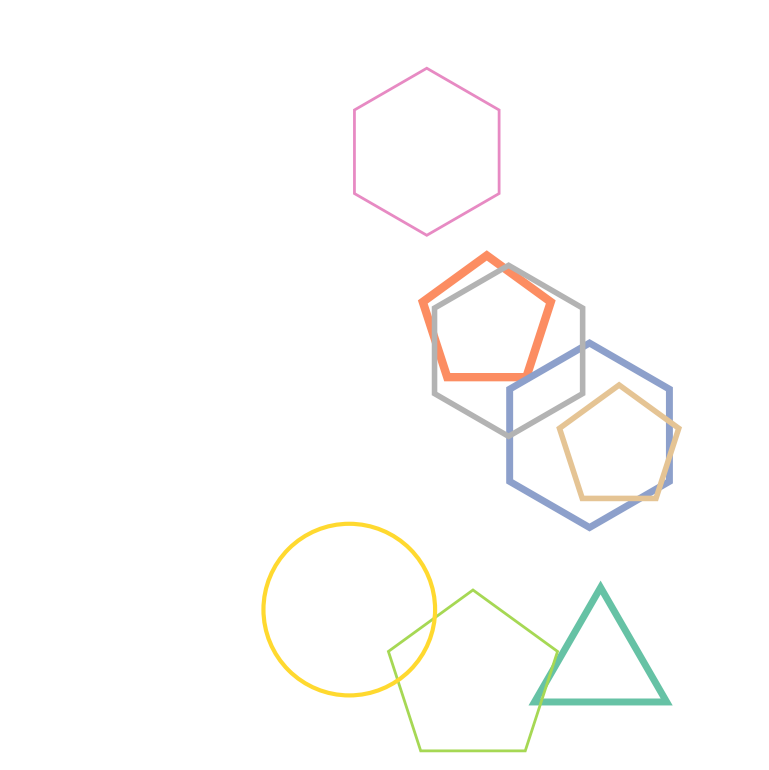[{"shape": "triangle", "thickness": 2.5, "radius": 0.5, "center": [0.78, 0.138]}, {"shape": "pentagon", "thickness": 3, "radius": 0.44, "center": [0.632, 0.581]}, {"shape": "hexagon", "thickness": 2.5, "radius": 0.6, "center": [0.766, 0.435]}, {"shape": "hexagon", "thickness": 1, "radius": 0.54, "center": [0.554, 0.803]}, {"shape": "pentagon", "thickness": 1, "radius": 0.58, "center": [0.614, 0.118]}, {"shape": "circle", "thickness": 1.5, "radius": 0.56, "center": [0.454, 0.208]}, {"shape": "pentagon", "thickness": 2, "radius": 0.41, "center": [0.804, 0.419]}, {"shape": "hexagon", "thickness": 2, "radius": 0.56, "center": [0.661, 0.544]}]